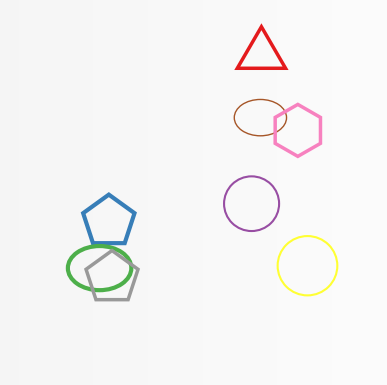[{"shape": "triangle", "thickness": 2.5, "radius": 0.36, "center": [0.675, 0.859]}, {"shape": "pentagon", "thickness": 3, "radius": 0.35, "center": [0.281, 0.425]}, {"shape": "oval", "thickness": 3, "radius": 0.41, "center": [0.257, 0.304]}, {"shape": "circle", "thickness": 1.5, "radius": 0.36, "center": [0.649, 0.471]}, {"shape": "circle", "thickness": 1.5, "radius": 0.39, "center": [0.793, 0.31]}, {"shape": "oval", "thickness": 1, "radius": 0.34, "center": [0.672, 0.694]}, {"shape": "hexagon", "thickness": 2.5, "radius": 0.34, "center": [0.769, 0.661]}, {"shape": "pentagon", "thickness": 2.5, "radius": 0.35, "center": [0.289, 0.279]}]